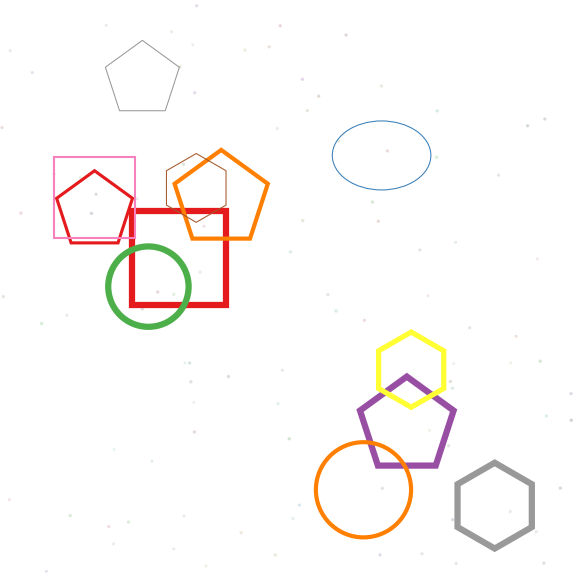[{"shape": "pentagon", "thickness": 1.5, "radius": 0.35, "center": [0.164, 0.634]}, {"shape": "square", "thickness": 3, "radius": 0.41, "center": [0.31, 0.553]}, {"shape": "oval", "thickness": 0.5, "radius": 0.43, "center": [0.661, 0.73]}, {"shape": "circle", "thickness": 3, "radius": 0.35, "center": [0.257, 0.503]}, {"shape": "pentagon", "thickness": 3, "radius": 0.43, "center": [0.704, 0.262]}, {"shape": "circle", "thickness": 2, "radius": 0.41, "center": [0.629, 0.151]}, {"shape": "pentagon", "thickness": 2, "radius": 0.42, "center": [0.383, 0.655]}, {"shape": "hexagon", "thickness": 2.5, "radius": 0.33, "center": [0.712, 0.359]}, {"shape": "hexagon", "thickness": 0.5, "radius": 0.3, "center": [0.34, 0.674]}, {"shape": "square", "thickness": 1, "radius": 0.35, "center": [0.164, 0.658]}, {"shape": "hexagon", "thickness": 3, "radius": 0.37, "center": [0.857, 0.124]}, {"shape": "pentagon", "thickness": 0.5, "radius": 0.34, "center": [0.247, 0.862]}]